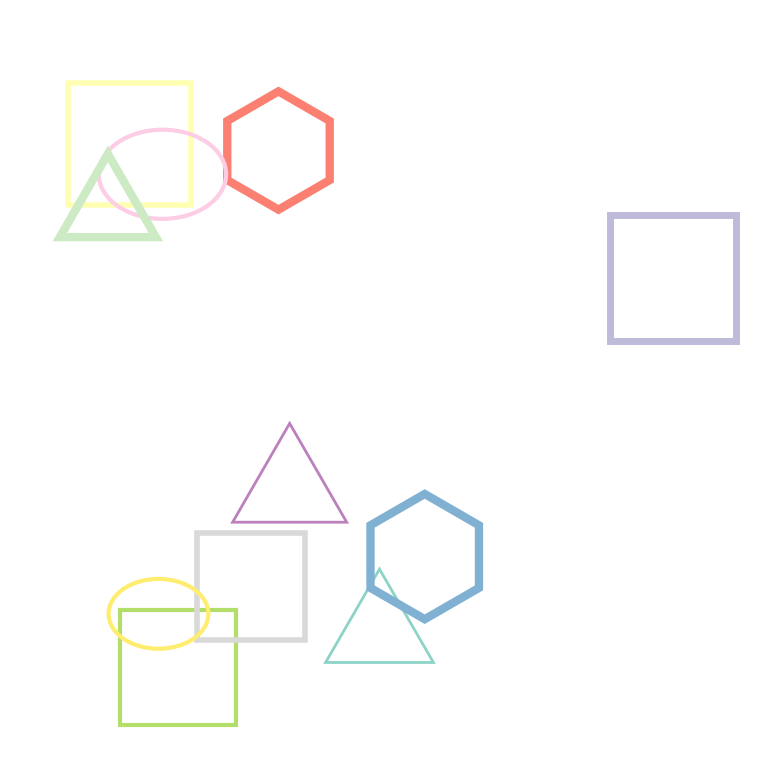[{"shape": "triangle", "thickness": 1, "radius": 0.4, "center": [0.493, 0.18]}, {"shape": "square", "thickness": 2, "radius": 0.4, "center": [0.168, 0.813]}, {"shape": "square", "thickness": 2.5, "radius": 0.41, "center": [0.874, 0.638]}, {"shape": "hexagon", "thickness": 3, "radius": 0.38, "center": [0.362, 0.805]}, {"shape": "hexagon", "thickness": 3, "radius": 0.41, "center": [0.552, 0.277]}, {"shape": "square", "thickness": 1.5, "radius": 0.38, "center": [0.231, 0.133]}, {"shape": "oval", "thickness": 1.5, "radius": 0.41, "center": [0.211, 0.774]}, {"shape": "square", "thickness": 2, "radius": 0.35, "center": [0.326, 0.238]}, {"shape": "triangle", "thickness": 1, "radius": 0.43, "center": [0.376, 0.365]}, {"shape": "triangle", "thickness": 3, "radius": 0.36, "center": [0.14, 0.728]}, {"shape": "oval", "thickness": 1.5, "radius": 0.32, "center": [0.206, 0.203]}]